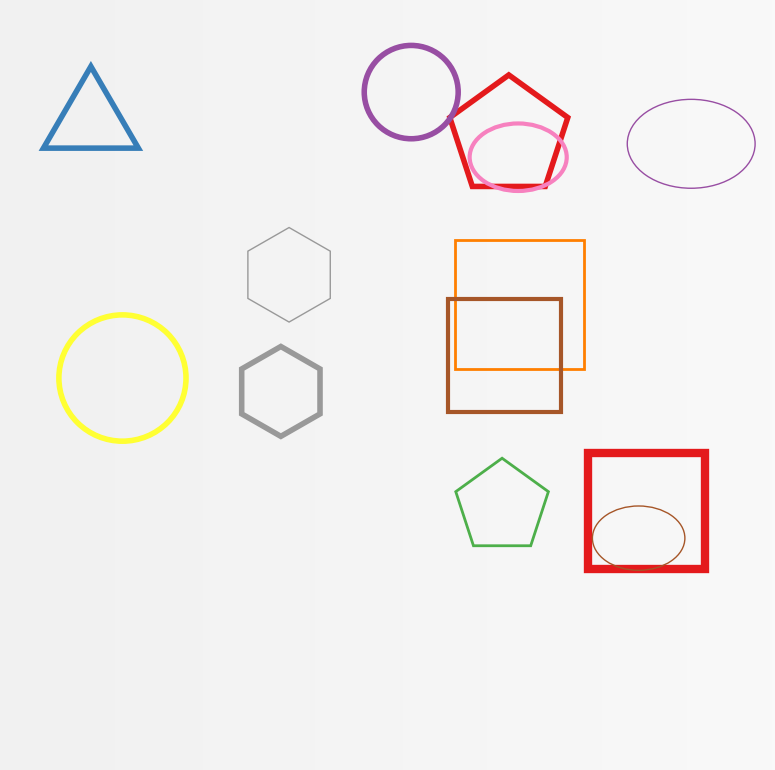[{"shape": "pentagon", "thickness": 2, "radius": 0.4, "center": [0.657, 0.823]}, {"shape": "square", "thickness": 3, "radius": 0.38, "center": [0.835, 0.336]}, {"shape": "triangle", "thickness": 2, "radius": 0.35, "center": [0.117, 0.843]}, {"shape": "pentagon", "thickness": 1, "radius": 0.31, "center": [0.648, 0.342]}, {"shape": "oval", "thickness": 0.5, "radius": 0.41, "center": [0.892, 0.813]}, {"shape": "circle", "thickness": 2, "radius": 0.3, "center": [0.531, 0.88]}, {"shape": "square", "thickness": 1, "radius": 0.42, "center": [0.67, 0.604]}, {"shape": "circle", "thickness": 2, "radius": 0.41, "center": [0.158, 0.509]}, {"shape": "square", "thickness": 1.5, "radius": 0.37, "center": [0.651, 0.539]}, {"shape": "oval", "thickness": 0.5, "radius": 0.3, "center": [0.824, 0.301]}, {"shape": "oval", "thickness": 1.5, "radius": 0.31, "center": [0.669, 0.796]}, {"shape": "hexagon", "thickness": 2, "radius": 0.29, "center": [0.362, 0.492]}, {"shape": "hexagon", "thickness": 0.5, "radius": 0.31, "center": [0.373, 0.643]}]